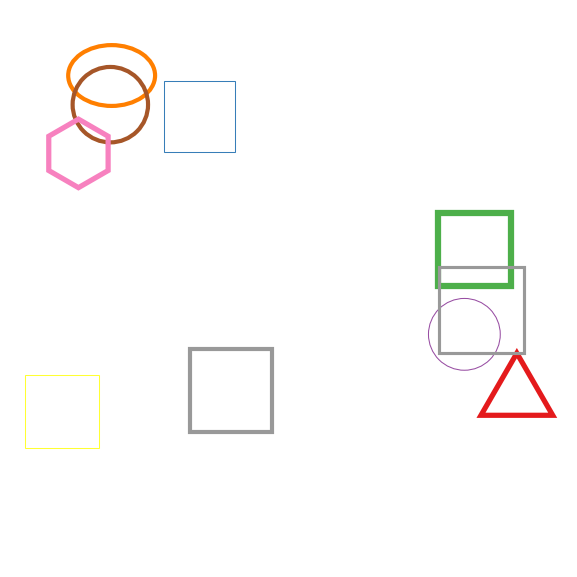[{"shape": "triangle", "thickness": 2.5, "radius": 0.36, "center": [0.895, 0.316]}, {"shape": "square", "thickness": 0.5, "radius": 0.31, "center": [0.346, 0.797]}, {"shape": "square", "thickness": 3, "radius": 0.32, "center": [0.822, 0.568]}, {"shape": "circle", "thickness": 0.5, "radius": 0.31, "center": [0.804, 0.42]}, {"shape": "oval", "thickness": 2, "radius": 0.38, "center": [0.193, 0.868]}, {"shape": "square", "thickness": 0.5, "radius": 0.32, "center": [0.107, 0.286]}, {"shape": "circle", "thickness": 2, "radius": 0.33, "center": [0.191, 0.818]}, {"shape": "hexagon", "thickness": 2.5, "radius": 0.3, "center": [0.136, 0.734]}, {"shape": "square", "thickness": 2, "radius": 0.36, "center": [0.4, 0.323]}, {"shape": "square", "thickness": 1.5, "radius": 0.37, "center": [0.834, 0.463]}]